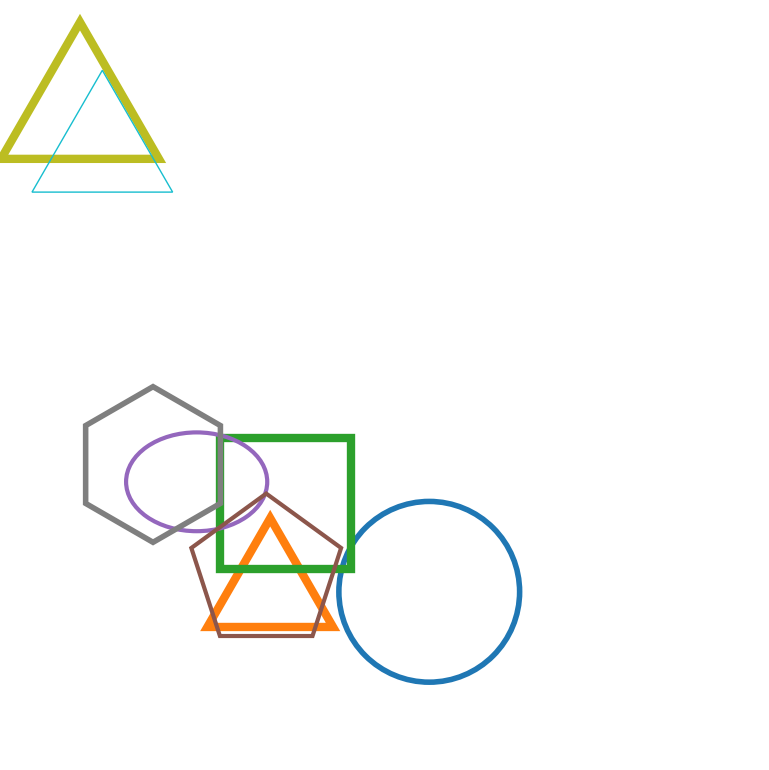[{"shape": "circle", "thickness": 2, "radius": 0.59, "center": [0.557, 0.231]}, {"shape": "triangle", "thickness": 3, "radius": 0.47, "center": [0.351, 0.233]}, {"shape": "square", "thickness": 3, "radius": 0.42, "center": [0.371, 0.346]}, {"shape": "oval", "thickness": 1.5, "radius": 0.46, "center": [0.255, 0.374]}, {"shape": "pentagon", "thickness": 1.5, "radius": 0.51, "center": [0.346, 0.257]}, {"shape": "hexagon", "thickness": 2, "radius": 0.51, "center": [0.199, 0.397]}, {"shape": "triangle", "thickness": 3, "radius": 0.59, "center": [0.104, 0.853]}, {"shape": "triangle", "thickness": 0.5, "radius": 0.53, "center": [0.133, 0.803]}]